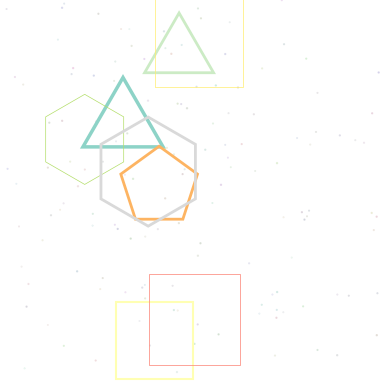[{"shape": "triangle", "thickness": 2.5, "radius": 0.6, "center": [0.319, 0.679]}, {"shape": "square", "thickness": 1.5, "radius": 0.5, "center": [0.401, 0.116]}, {"shape": "square", "thickness": 0.5, "radius": 0.59, "center": [0.505, 0.17]}, {"shape": "pentagon", "thickness": 2, "radius": 0.52, "center": [0.413, 0.515]}, {"shape": "hexagon", "thickness": 0.5, "radius": 0.58, "center": [0.22, 0.638]}, {"shape": "hexagon", "thickness": 2, "radius": 0.71, "center": [0.385, 0.554]}, {"shape": "triangle", "thickness": 2, "radius": 0.52, "center": [0.465, 0.863]}, {"shape": "square", "thickness": 0.5, "radius": 0.58, "center": [0.517, 0.888]}]